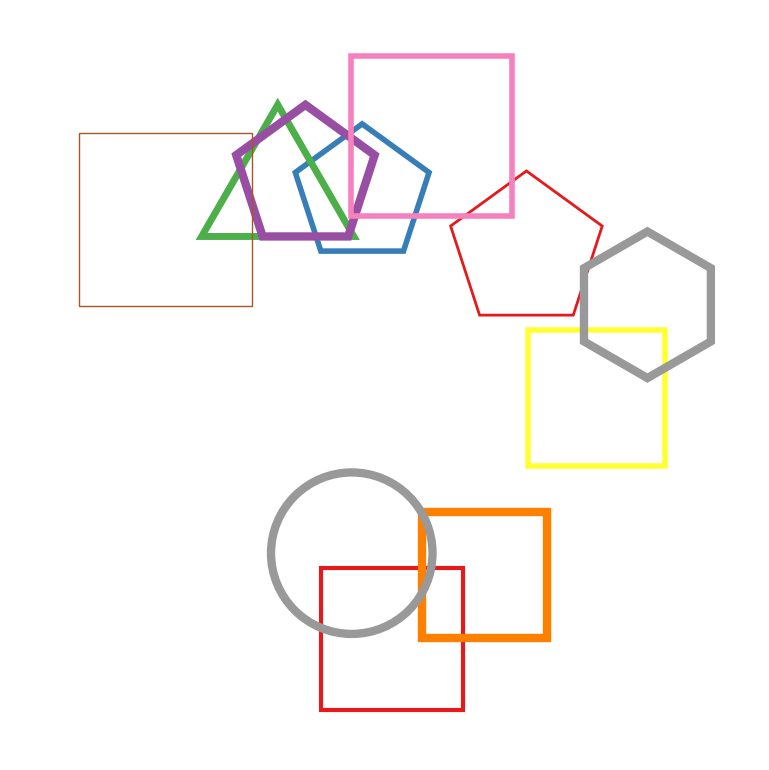[{"shape": "square", "thickness": 1.5, "radius": 0.46, "center": [0.509, 0.17]}, {"shape": "pentagon", "thickness": 1, "radius": 0.52, "center": [0.684, 0.674]}, {"shape": "pentagon", "thickness": 2, "radius": 0.46, "center": [0.47, 0.748]}, {"shape": "triangle", "thickness": 2.5, "radius": 0.57, "center": [0.361, 0.75]}, {"shape": "pentagon", "thickness": 3, "radius": 0.47, "center": [0.397, 0.769]}, {"shape": "square", "thickness": 3, "radius": 0.41, "center": [0.629, 0.253]}, {"shape": "square", "thickness": 2, "radius": 0.44, "center": [0.775, 0.483]}, {"shape": "square", "thickness": 0.5, "radius": 0.56, "center": [0.215, 0.715]}, {"shape": "square", "thickness": 2, "radius": 0.52, "center": [0.561, 0.823]}, {"shape": "hexagon", "thickness": 3, "radius": 0.48, "center": [0.841, 0.604]}, {"shape": "circle", "thickness": 3, "radius": 0.52, "center": [0.457, 0.282]}]